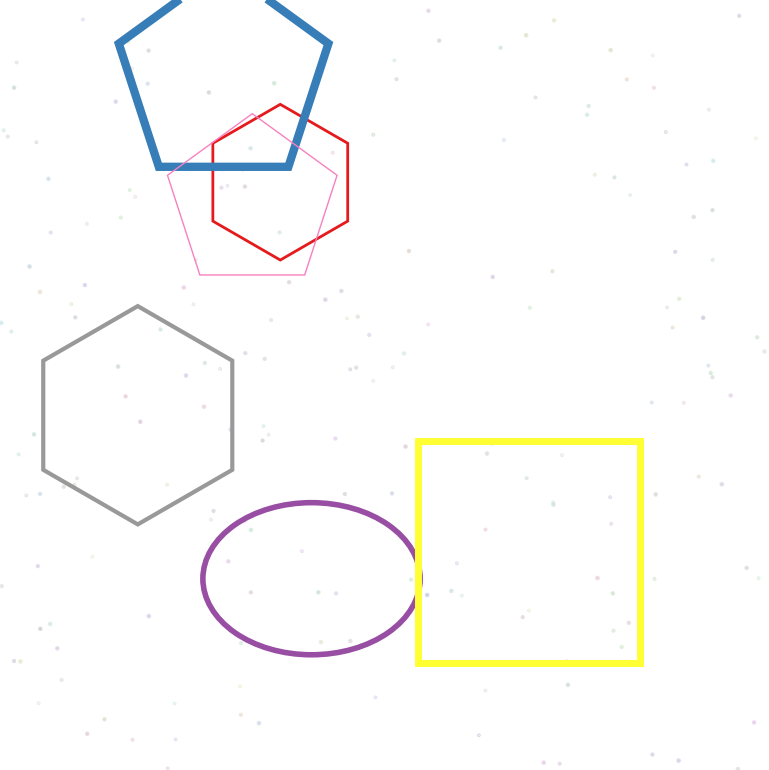[{"shape": "hexagon", "thickness": 1, "radius": 0.51, "center": [0.364, 0.763]}, {"shape": "pentagon", "thickness": 3, "radius": 0.72, "center": [0.29, 0.899]}, {"shape": "oval", "thickness": 2, "radius": 0.71, "center": [0.405, 0.248]}, {"shape": "square", "thickness": 2.5, "radius": 0.72, "center": [0.687, 0.283]}, {"shape": "pentagon", "thickness": 0.5, "radius": 0.58, "center": [0.328, 0.737]}, {"shape": "hexagon", "thickness": 1.5, "radius": 0.71, "center": [0.179, 0.461]}]